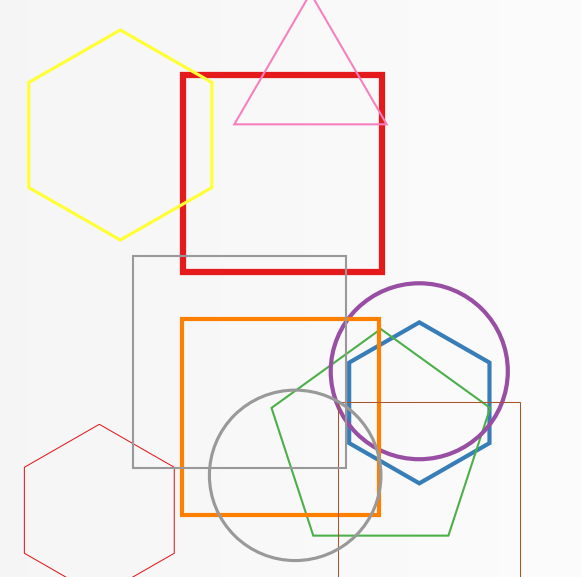[{"shape": "square", "thickness": 3, "radius": 0.85, "center": [0.486, 0.698]}, {"shape": "hexagon", "thickness": 0.5, "radius": 0.74, "center": [0.171, 0.116]}, {"shape": "hexagon", "thickness": 2, "radius": 0.7, "center": [0.721, 0.302]}, {"shape": "pentagon", "thickness": 1, "radius": 0.99, "center": [0.655, 0.232]}, {"shape": "circle", "thickness": 2, "radius": 0.76, "center": [0.721, 0.356]}, {"shape": "square", "thickness": 2, "radius": 0.85, "center": [0.482, 0.277]}, {"shape": "hexagon", "thickness": 1.5, "radius": 0.91, "center": [0.207, 0.765]}, {"shape": "square", "thickness": 0.5, "radius": 0.78, "center": [0.739, 0.146]}, {"shape": "triangle", "thickness": 1, "radius": 0.76, "center": [0.534, 0.86]}, {"shape": "circle", "thickness": 1.5, "radius": 0.74, "center": [0.508, 0.176]}, {"shape": "square", "thickness": 1, "radius": 0.92, "center": [0.412, 0.372]}]